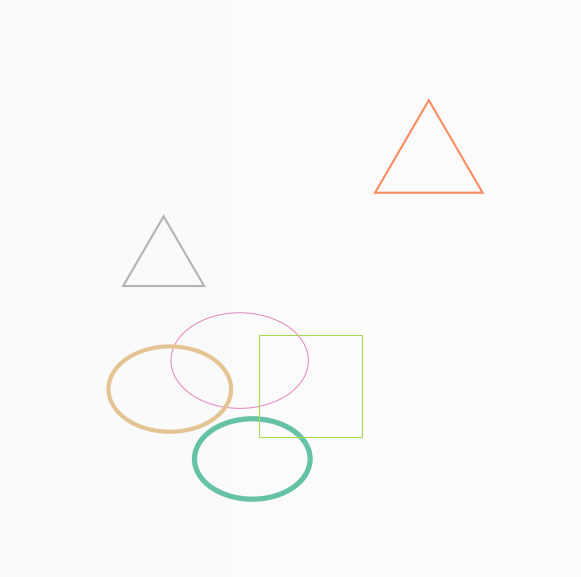[{"shape": "oval", "thickness": 2.5, "radius": 0.5, "center": [0.434, 0.204]}, {"shape": "triangle", "thickness": 1, "radius": 0.53, "center": [0.738, 0.719]}, {"shape": "oval", "thickness": 0.5, "radius": 0.59, "center": [0.412, 0.375]}, {"shape": "square", "thickness": 0.5, "radius": 0.44, "center": [0.534, 0.331]}, {"shape": "oval", "thickness": 2, "radius": 0.53, "center": [0.292, 0.325]}, {"shape": "triangle", "thickness": 1, "radius": 0.4, "center": [0.282, 0.544]}]